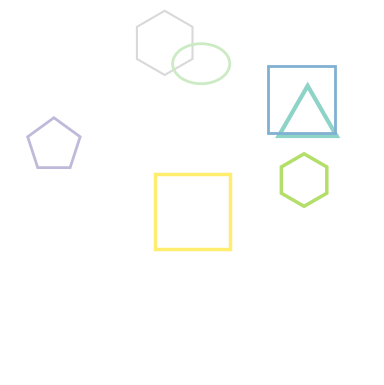[{"shape": "triangle", "thickness": 3, "radius": 0.43, "center": [0.799, 0.69]}, {"shape": "pentagon", "thickness": 2, "radius": 0.36, "center": [0.14, 0.623]}, {"shape": "square", "thickness": 2, "radius": 0.44, "center": [0.783, 0.742]}, {"shape": "hexagon", "thickness": 2.5, "radius": 0.34, "center": [0.79, 0.532]}, {"shape": "hexagon", "thickness": 1.5, "radius": 0.42, "center": [0.428, 0.889]}, {"shape": "oval", "thickness": 2, "radius": 0.37, "center": [0.523, 0.835]}, {"shape": "square", "thickness": 2.5, "radius": 0.49, "center": [0.501, 0.451]}]